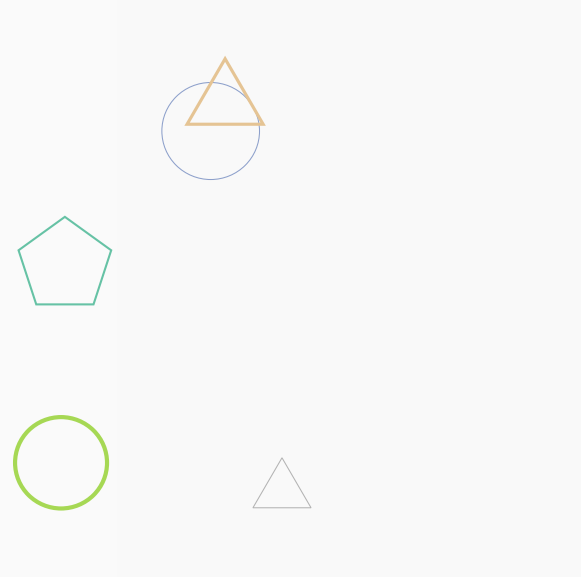[{"shape": "pentagon", "thickness": 1, "radius": 0.42, "center": [0.112, 0.54]}, {"shape": "circle", "thickness": 0.5, "radius": 0.42, "center": [0.362, 0.772]}, {"shape": "circle", "thickness": 2, "radius": 0.4, "center": [0.105, 0.198]}, {"shape": "triangle", "thickness": 1.5, "radius": 0.38, "center": [0.387, 0.822]}, {"shape": "triangle", "thickness": 0.5, "radius": 0.29, "center": [0.485, 0.149]}]